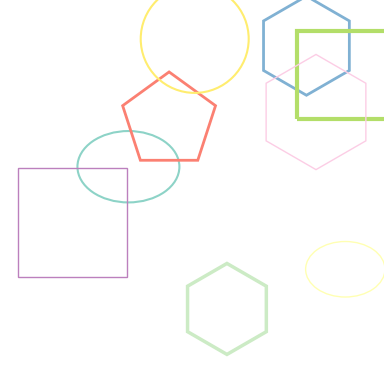[{"shape": "oval", "thickness": 1.5, "radius": 0.66, "center": [0.334, 0.567]}, {"shape": "oval", "thickness": 1, "radius": 0.51, "center": [0.897, 0.301]}, {"shape": "pentagon", "thickness": 2, "radius": 0.63, "center": [0.439, 0.686]}, {"shape": "hexagon", "thickness": 2, "radius": 0.64, "center": [0.796, 0.881]}, {"shape": "square", "thickness": 3, "radius": 0.58, "center": [0.888, 0.805]}, {"shape": "hexagon", "thickness": 1, "radius": 0.75, "center": [0.821, 0.709]}, {"shape": "square", "thickness": 1, "radius": 0.71, "center": [0.187, 0.422]}, {"shape": "hexagon", "thickness": 2.5, "radius": 0.59, "center": [0.589, 0.198]}, {"shape": "circle", "thickness": 1.5, "radius": 0.7, "center": [0.506, 0.899]}]